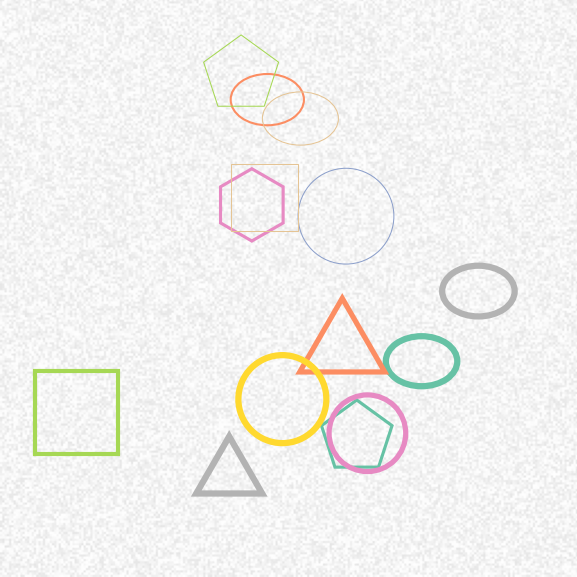[{"shape": "oval", "thickness": 3, "radius": 0.31, "center": [0.73, 0.374]}, {"shape": "pentagon", "thickness": 1.5, "radius": 0.32, "center": [0.618, 0.242]}, {"shape": "oval", "thickness": 1, "radius": 0.32, "center": [0.463, 0.827]}, {"shape": "triangle", "thickness": 2.5, "radius": 0.43, "center": [0.593, 0.398]}, {"shape": "circle", "thickness": 0.5, "radius": 0.41, "center": [0.599, 0.625]}, {"shape": "circle", "thickness": 2.5, "radius": 0.33, "center": [0.636, 0.249]}, {"shape": "hexagon", "thickness": 1.5, "radius": 0.31, "center": [0.436, 0.644]}, {"shape": "square", "thickness": 2, "radius": 0.36, "center": [0.133, 0.285]}, {"shape": "pentagon", "thickness": 0.5, "radius": 0.34, "center": [0.417, 0.87]}, {"shape": "circle", "thickness": 3, "radius": 0.38, "center": [0.489, 0.308]}, {"shape": "oval", "thickness": 0.5, "radius": 0.33, "center": [0.52, 0.794]}, {"shape": "square", "thickness": 0.5, "radius": 0.29, "center": [0.458, 0.657]}, {"shape": "oval", "thickness": 3, "radius": 0.31, "center": [0.828, 0.495]}, {"shape": "triangle", "thickness": 3, "radius": 0.33, "center": [0.397, 0.178]}]